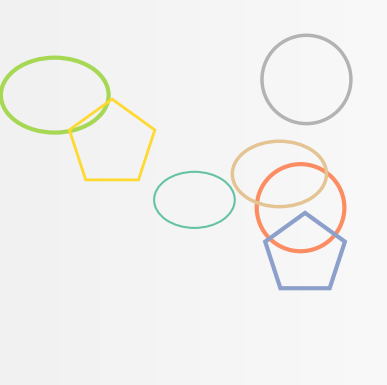[{"shape": "oval", "thickness": 1.5, "radius": 0.52, "center": [0.502, 0.481]}, {"shape": "circle", "thickness": 3, "radius": 0.57, "center": [0.776, 0.461]}, {"shape": "pentagon", "thickness": 3, "radius": 0.54, "center": [0.787, 0.339]}, {"shape": "oval", "thickness": 3, "radius": 0.7, "center": [0.141, 0.753]}, {"shape": "pentagon", "thickness": 2, "radius": 0.58, "center": [0.289, 0.627]}, {"shape": "oval", "thickness": 2.5, "radius": 0.61, "center": [0.721, 0.548]}, {"shape": "circle", "thickness": 2.5, "radius": 0.57, "center": [0.791, 0.794]}]